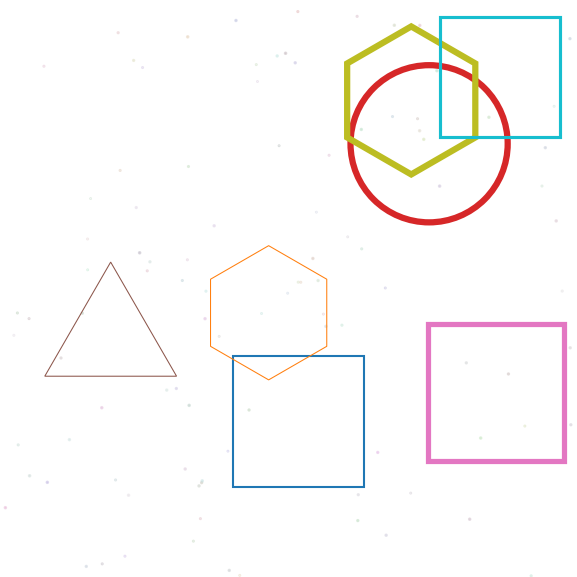[{"shape": "square", "thickness": 1, "radius": 0.57, "center": [0.517, 0.269]}, {"shape": "hexagon", "thickness": 0.5, "radius": 0.58, "center": [0.465, 0.458]}, {"shape": "circle", "thickness": 3, "radius": 0.68, "center": [0.743, 0.75]}, {"shape": "triangle", "thickness": 0.5, "radius": 0.66, "center": [0.192, 0.414]}, {"shape": "square", "thickness": 2.5, "radius": 0.59, "center": [0.859, 0.319]}, {"shape": "hexagon", "thickness": 3, "radius": 0.64, "center": [0.712, 0.825]}, {"shape": "square", "thickness": 1.5, "radius": 0.52, "center": [0.866, 0.866]}]